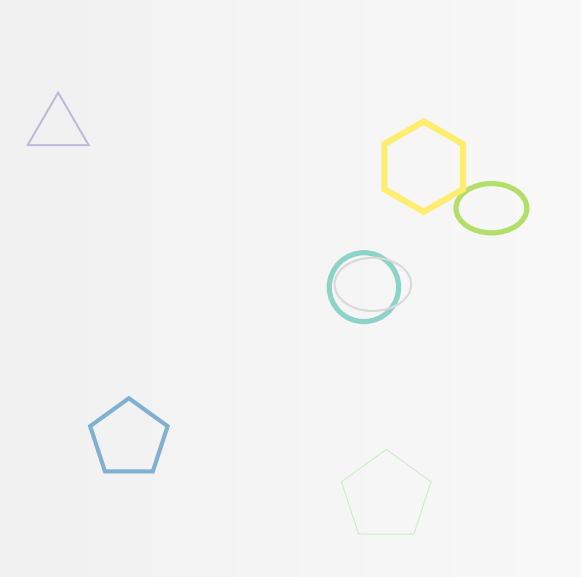[{"shape": "circle", "thickness": 2.5, "radius": 0.3, "center": [0.626, 0.502]}, {"shape": "triangle", "thickness": 1, "radius": 0.3, "center": [0.1, 0.778]}, {"shape": "pentagon", "thickness": 2, "radius": 0.35, "center": [0.222, 0.24]}, {"shape": "oval", "thickness": 2.5, "radius": 0.3, "center": [0.846, 0.639]}, {"shape": "oval", "thickness": 1, "radius": 0.33, "center": [0.642, 0.507]}, {"shape": "pentagon", "thickness": 0.5, "radius": 0.41, "center": [0.665, 0.14]}, {"shape": "hexagon", "thickness": 3, "radius": 0.39, "center": [0.729, 0.711]}]